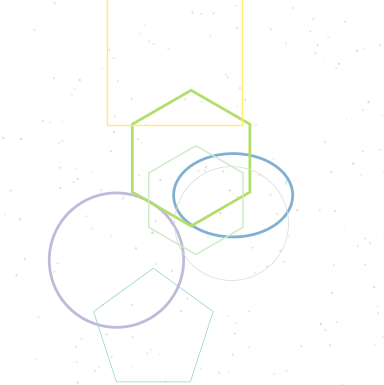[{"shape": "pentagon", "thickness": 0.5, "radius": 0.82, "center": [0.398, 0.14]}, {"shape": "circle", "thickness": 2, "radius": 0.87, "center": [0.302, 0.324]}, {"shape": "oval", "thickness": 2, "radius": 0.77, "center": [0.606, 0.493]}, {"shape": "hexagon", "thickness": 2, "radius": 0.88, "center": [0.496, 0.589]}, {"shape": "circle", "thickness": 0.5, "radius": 0.74, "center": [0.601, 0.419]}, {"shape": "hexagon", "thickness": 1, "radius": 0.71, "center": [0.509, 0.48]}, {"shape": "square", "thickness": 1, "radius": 0.88, "center": [0.453, 0.852]}]